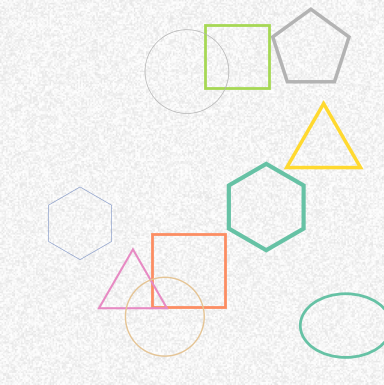[{"shape": "oval", "thickness": 2, "radius": 0.59, "center": [0.898, 0.154]}, {"shape": "hexagon", "thickness": 3, "radius": 0.56, "center": [0.691, 0.462]}, {"shape": "square", "thickness": 2, "radius": 0.48, "center": [0.489, 0.297]}, {"shape": "hexagon", "thickness": 0.5, "radius": 0.47, "center": [0.208, 0.42]}, {"shape": "triangle", "thickness": 1.5, "radius": 0.51, "center": [0.345, 0.25]}, {"shape": "square", "thickness": 2, "radius": 0.41, "center": [0.615, 0.853]}, {"shape": "triangle", "thickness": 2.5, "radius": 0.55, "center": [0.841, 0.62]}, {"shape": "circle", "thickness": 1, "radius": 0.51, "center": [0.428, 0.177]}, {"shape": "circle", "thickness": 0.5, "radius": 0.54, "center": [0.485, 0.814]}, {"shape": "pentagon", "thickness": 2.5, "radius": 0.52, "center": [0.807, 0.872]}]